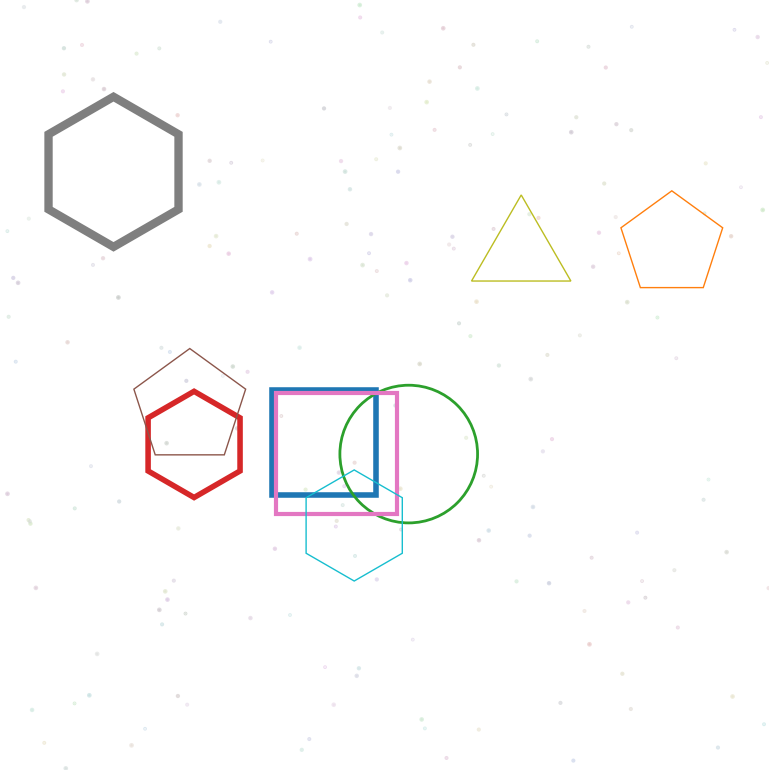[{"shape": "square", "thickness": 2, "radius": 0.34, "center": [0.421, 0.425]}, {"shape": "pentagon", "thickness": 0.5, "radius": 0.35, "center": [0.872, 0.683]}, {"shape": "circle", "thickness": 1, "radius": 0.45, "center": [0.531, 0.41]}, {"shape": "hexagon", "thickness": 2, "radius": 0.34, "center": [0.252, 0.423]}, {"shape": "pentagon", "thickness": 0.5, "radius": 0.38, "center": [0.246, 0.471]}, {"shape": "square", "thickness": 1.5, "radius": 0.39, "center": [0.437, 0.411]}, {"shape": "hexagon", "thickness": 3, "radius": 0.49, "center": [0.147, 0.777]}, {"shape": "triangle", "thickness": 0.5, "radius": 0.37, "center": [0.677, 0.672]}, {"shape": "hexagon", "thickness": 0.5, "radius": 0.36, "center": [0.46, 0.318]}]